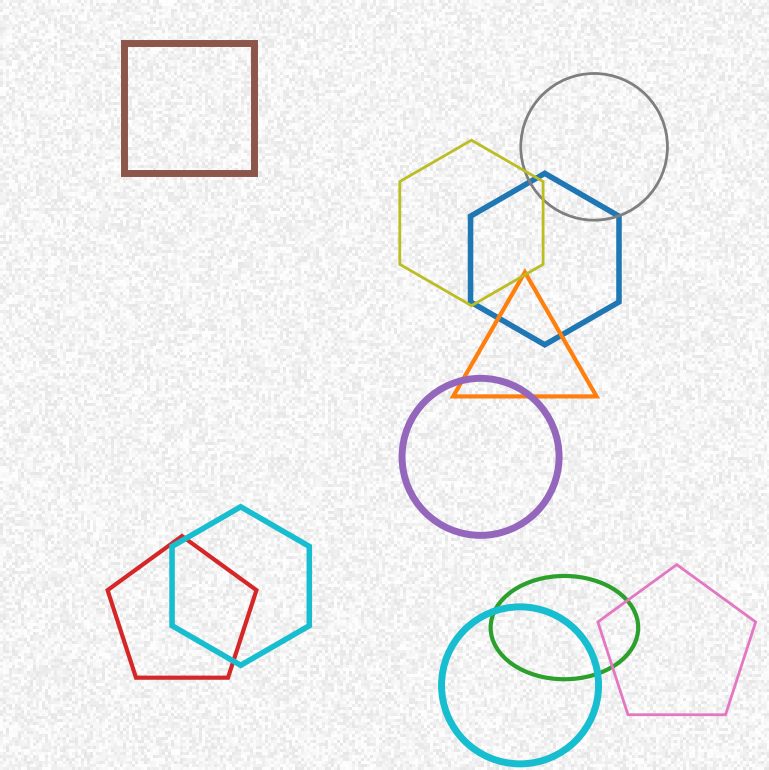[{"shape": "hexagon", "thickness": 2, "radius": 0.56, "center": [0.707, 0.664]}, {"shape": "triangle", "thickness": 1.5, "radius": 0.54, "center": [0.682, 0.539]}, {"shape": "oval", "thickness": 1.5, "radius": 0.48, "center": [0.733, 0.185]}, {"shape": "pentagon", "thickness": 1.5, "radius": 0.51, "center": [0.236, 0.202]}, {"shape": "circle", "thickness": 2.5, "radius": 0.51, "center": [0.624, 0.407]}, {"shape": "square", "thickness": 2.5, "radius": 0.42, "center": [0.245, 0.859]}, {"shape": "pentagon", "thickness": 1, "radius": 0.54, "center": [0.879, 0.159]}, {"shape": "circle", "thickness": 1, "radius": 0.48, "center": [0.772, 0.809]}, {"shape": "hexagon", "thickness": 1, "radius": 0.54, "center": [0.612, 0.71]}, {"shape": "hexagon", "thickness": 2, "radius": 0.51, "center": [0.313, 0.239]}, {"shape": "circle", "thickness": 2.5, "radius": 0.51, "center": [0.675, 0.11]}]